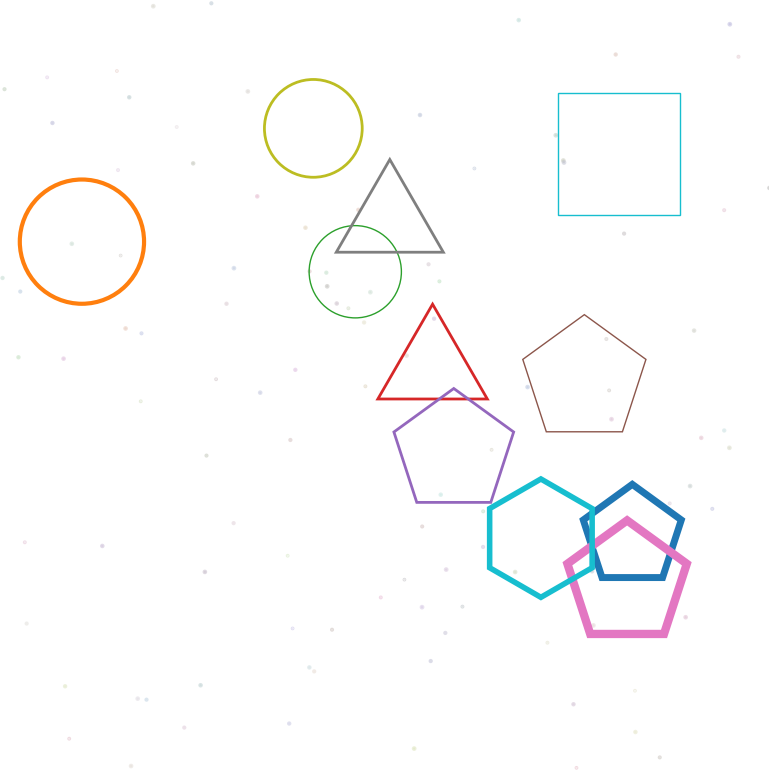[{"shape": "pentagon", "thickness": 2.5, "radius": 0.33, "center": [0.821, 0.304]}, {"shape": "circle", "thickness": 1.5, "radius": 0.4, "center": [0.106, 0.686]}, {"shape": "circle", "thickness": 0.5, "radius": 0.3, "center": [0.461, 0.647]}, {"shape": "triangle", "thickness": 1, "radius": 0.41, "center": [0.562, 0.523]}, {"shape": "pentagon", "thickness": 1, "radius": 0.41, "center": [0.589, 0.414]}, {"shape": "pentagon", "thickness": 0.5, "radius": 0.42, "center": [0.759, 0.507]}, {"shape": "pentagon", "thickness": 3, "radius": 0.41, "center": [0.814, 0.243]}, {"shape": "triangle", "thickness": 1, "radius": 0.4, "center": [0.506, 0.713]}, {"shape": "circle", "thickness": 1, "radius": 0.32, "center": [0.407, 0.833]}, {"shape": "square", "thickness": 0.5, "radius": 0.4, "center": [0.804, 0.8]}, {"shape": "hexagon", "thickness": 2, "radius": 0.38, "center": [0.702, 0.301]}]